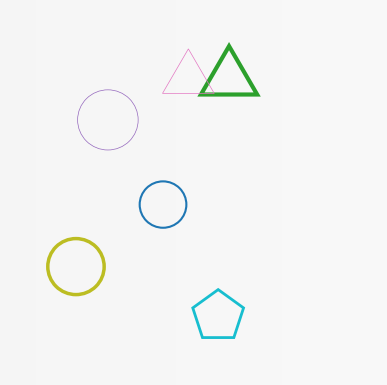[{"shape": "circle", "thickness": 1.5, "radius": 0.3, "center": [0.421, 0.469]}, {"shape": "triangle", "thickness": 3, "radius": 0.42, "center": [0.591, 0.796]}, {"shape": "circle", "thickness": 0.5, "radius": 0.39, "center": [0.278, 0.689]}, {"shape": "triangle", "thickness": 0.5, "radius": 0.39, "center": [0.486, 0.796]}, {"shape": "circle", "thickness": 2.5, "radius": 0.36, "center": [0.196, 0.308]}, {"shape": "pentagon", "thickness": 2, "radius": 0.34, "center": [0.563, 0.179]}]